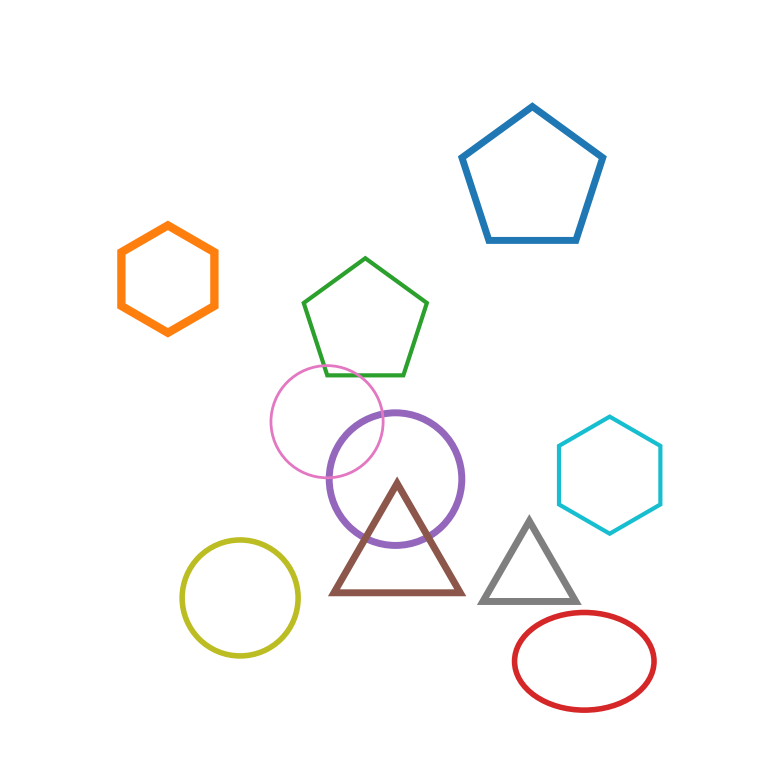[{"shape": "pentagon", "thickness": 2.5, "radius": 0.48, "center": [0.691, 0.766]}, {"shape": "hexagon", "thickness": 3, "radius": 0.35, "center": [0.218, 0.638]}, {"shape": "pentagon", "thickness": 1.5, "radius": 0.42, "center": [0.474, 0.581]}, {"shape": "oval", "thickness": 2, "radius": 0.45, "center": [0.759, 0.141]}, {"shape": "circle", "thickness": 2.5, "radius": 0.43, "center": [0.514, 0.378]}, {"shape": "triangle", "thickness": 2.5, "radius": 0.47, "center": [0.516, 0.278]}, {"shape": "circle", "thickness": 1, "radius": 0.36, "center": [0.425, 0.452]}, {"shape": "triangle", "thickness": 2.5, "radius": 0.35, "center": [0.687, 0.254]}, {"shape": "circle", "thickness": 2, "radius": 0.38, "center": [0.312, 0.223]}, {"shape": "hexagon", "thickness": 1.5, "radius": 0.38, "center": [0.792, 0.383]}]